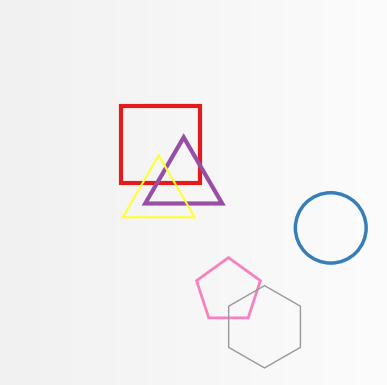[{"shape": "square", "thickness": 3, "radius": 0.51, "center": [0.415, 0.625]}, {"shape": "circle", "thickness": 2.5, "radius": 0.46, "center": [0.854, 0.408]}, {"shape": "triangle", "thickness": 3, "radius": 0.57, "center": [0.474, 0.529]}, {"shape": "triangle", "thickness": 1.5, "radius": 0.54, "center": [0.41, 0.489]}, {"shape": "pentagon", "thickness": 2, "radius": 0.43, "center": [0.59, 0.244]}, {"shape": "hexagon", "thickness": 1, "radius": 0.53, "center": [0.683, 0.151]}]